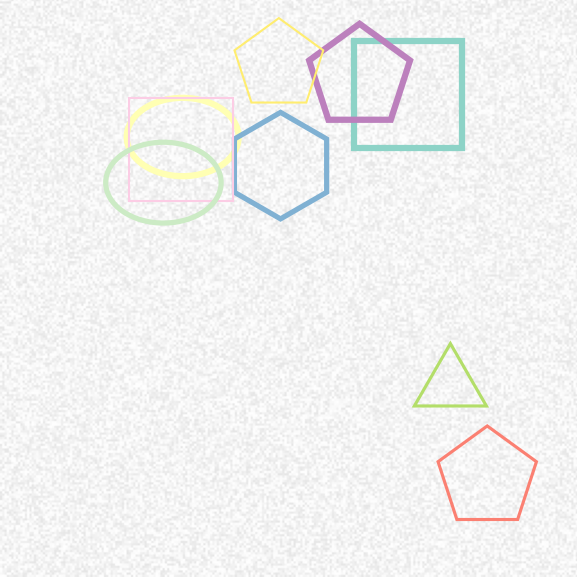[{"shape": "square", "thickness": 3, "radius": 0.47, "center": [0.706, 0.835]}, {"shape": "oval", "thickness": 3, "radius": 0.48, "center": [0.316, 0.762]}, {"shape": "pentagon", "thickness": 1.5, "radius": 0.45, "center": [0.844, 0.172]}, {"shape": "hexagon", "thickness": 2.5, "radius": 0.46, "center": [0.486, 0.712]}, {"shape": "triangle", "thickness": 1.5, "radius": 0.36, "center": [0.78, 0.332]}, {"shape": "square", "thickness": 1, "radius": 0.45, "center": [0.313, 0.74]}, {"shape": "pentagon", "thickness": 3, "radius": 0.46, "center": [0.623, 0.866]}, {"shape": "oval", "thickness": 2.5, "radius": 0.5, "center": [0.283, 0.683]}, {"shape": "pentagon", "thickness": 1, "radius": 0.4, "center": [0.483, 0.887]}]